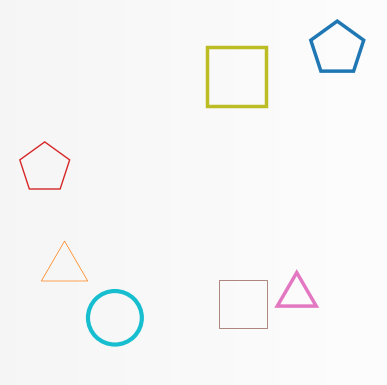[{"shape": "pentagon", "thickness": 2.5, "radius": 0.36, "center": [0.87, 0.873]}, {"shape": "triangle", "thickness": 0.5, "radius": 0.35, "center": [0.167, 0.305]}, {"shape": "pentagon", "thickness": 1, "radius": 0.34, "center": [0.115, 0.564]}, {"shape": "square", "thickness": 0.5, "radius": 0.31, "center": [0.628, 0.211]}, {"shape": "triangle", "thickness": 2.5, "radius": 0.29, "center": [0.766, 0.234]}, {"shape": "square", "thickness": 2.5, "radius": 0.38, "center": [0.611, 0.802]}, {"shape": "circle", "thickness": 3, "radius": 0.35, "center": [0.297, 0.175]}]